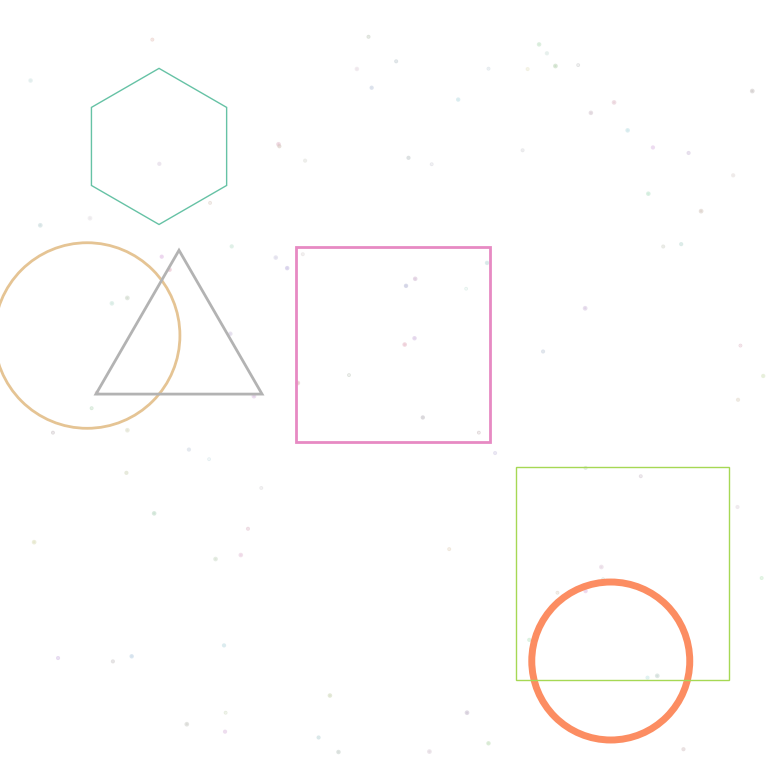[{"shape": "hexagon", "thickness": 0.5, "radius": 0.51, "center": [0.207, 0.81]}, {"shape": "circle", "thickness": 2.5, "radius": 0.51, "center": [0.793, 0.142]}, {"shape": "square", "thickness": 1, "radius": 0.63, "center": [0.511, 0.553]}, {"shape": "square", "thickness": 0.5, "radius": 0.69, "center": [0.808, 0.255]}, {"shape": "circle", "thickness": 1, "radius": 0.6, "center": [0.113, 0.564]}, {"shape": "triangle", "thickness": 1, "radius": 0.62, "center": [0.232, 0.55]}]